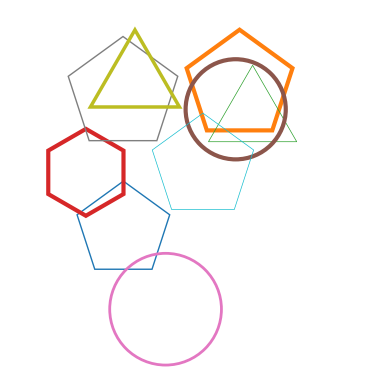[{"shape": "pentagon", "thickness": 1, "radius": 0.63, "center": [0.32, 0.403]}, {"shape": "pentagon", "thickness": 3, "radius": 0.72, "center": [0.622, 0.778]}, {"shape": "triangle", "thickness": 0.5, "radius": 0.66, "center": [0.656, 0.698]}, {"shape": "hexagon", "thickness": 3, "radius": 0.56, "center": [0.223, 0.552]}, {"shape": "circle", "thickness": 3, "radius": 0.65, "center": [0.612, 0.716]}, {"shape": "circle", "thickness": 2, "radius": 0.73, "center": [0.43, 0.197]}, {"shape": "pentagon", "thickness": 1, "radius": 0.75, "center": [0.319, 0.756]}, {"shape": "triangle", "thickness": 2.5, "radius": 0.67, "center": [0.351, 0.789]}, {"shape": "pentagon", "thickness": 0.5, "radius": 0.69, "center": [0.527, 0.568]}]